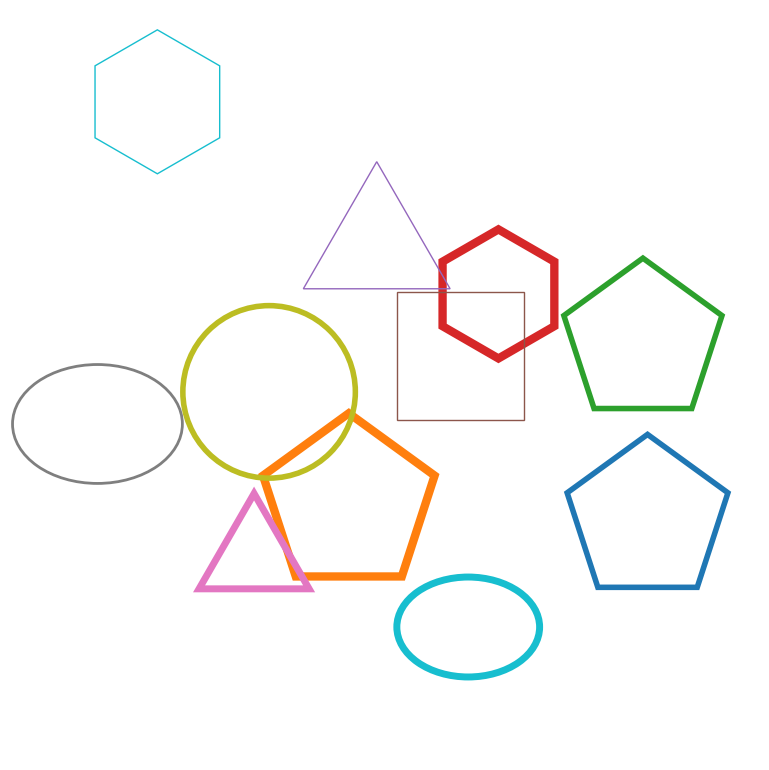[{"shape": "pentagon", "thickness": 2, "radius": 0.55, "center": [0.841, 0.326]}, {"shape": "pentagon", "thickness": 3, "radius": 0.59, "center": [0.453, 0.346]}, {"shape": "pentagon", "thickness": 2, "radius": 0.54, "center": [0.835, 0.557]}, {"shape": "hexagon", "thickness": 3, "radius": 0.42, "center": [0.647, 0.618]}, {"shape": "triangle", "thickness": 0.5, "radius": 0.55, "center": [0.489, 0.68]}, {"shape": "square", "thickness": 0.5, "radius": 0.41, "center": [0.598, 0.538]}, {"shape": "triangle", "thickness": 2.5, "radius": 0.41, "center": [0.33, 0.277]}, {"shape": "oval", "thickness": 1, "radius": 0.55, "center": [0.127, 0.449]}, {"shape": "circle", "thickness": 2, "radius": 0.56, "center": [0.349, 0.491]}, {"shape": "hexagon", "thickness": 0.5, "radius": 0.47, "center": [0.204, 0.868]}, {"shape": "oval", "thickness": 2.5, "radius": 0.46, "center": [0.608, 0.186]}]